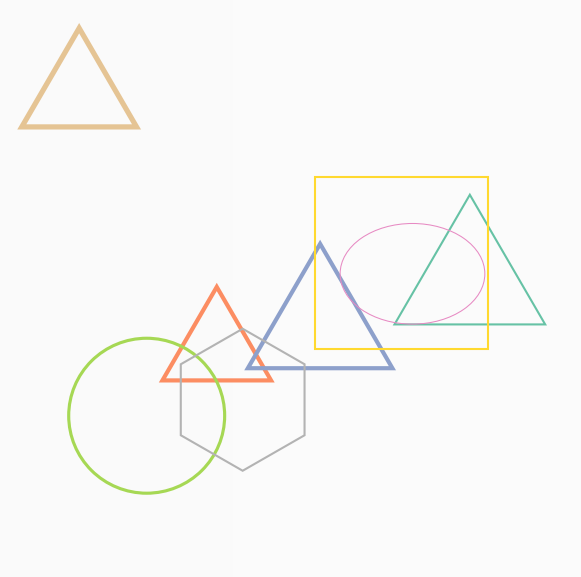[{"shape": "triangle", "thickness": 1, "radius": 0.75, "center": [0.808, 0.512]}, {"shape": "triangle", "thickness": 2, "radius": 0.54, "center": [0.373, 0.394]}, {"shape": "triangle", "thickness": 2, "radius": 0.72, "center": [0.551, 0.433]}, {"shape": "oval", "thickness": 0.5, "radius": 0.62, "center": [0.71, 0.525]}, {"shape": "circle", "thickness": 1.5, "radius": 0.67, "center": [0.252, 0.279]}, {"shape": "square", "thickness": 1, "radius": 0.75, "center": [0.69, 0.544]}, {"shape": "triangle", "thickness": 2.5, "radius": 0.57, "center": [0.136, 0.836]}, {"shape": "hexagon", "thickness": 1, "radius": 0.61, "center": [0.417, 0.307]}]